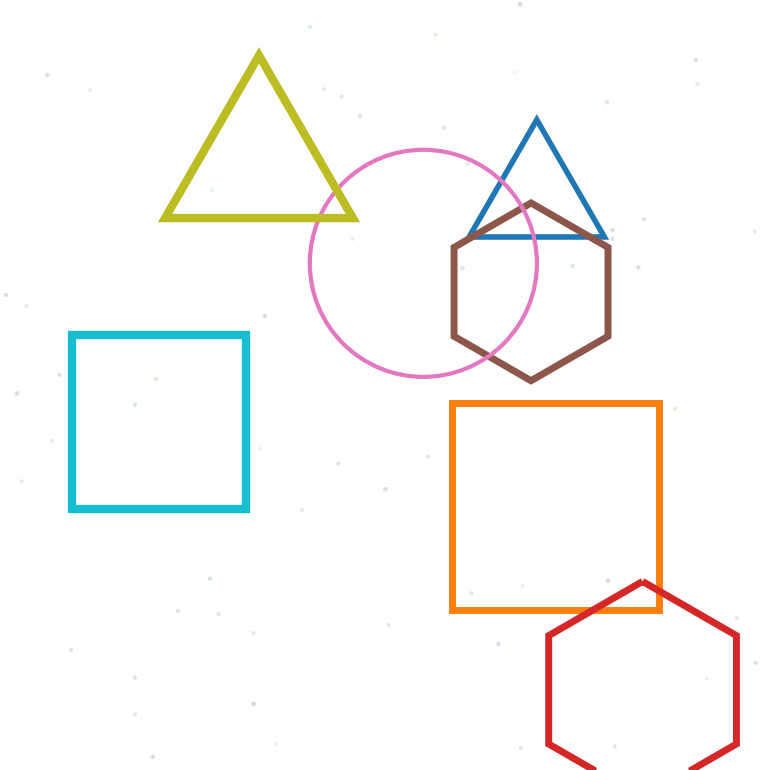[{"shape": "triangle", "thickness": 2, "radius": 0.51, "center": [0.697, 0.743]}, {"shape": "square", "thickness": 2.5, "radius": 0.67, "center": [0.722, 0.342]}, {"shape": "hexagon", "thickness": 2.5, "radius": 0.7, "center": [0.834, 0.104]}, {"shape": "hexagon", "thickness": 2.5, "radius": 0.58, "center": [0.69, 0.621]}, {"shape": "circle", "thickness": 1.5, "radius": 0.74, "center": [0.55, 0.658]}, {"shape": "triangle", "thickness": 3, "radius": 0.7, "center": [0.336, 0.787]}, {"shape": "square", "thickness": 3, "radius": 0.57, "center": [0.207, 0.452]}]